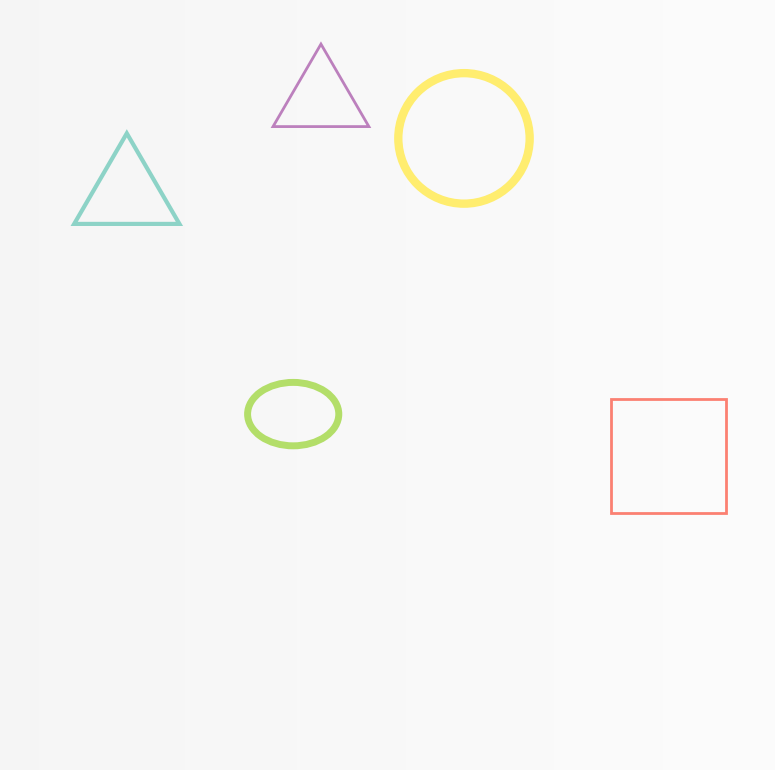[{"shape": "triangle", "thickness": 1.5, "radius": 0.39, "center": [0.164, 0.748]}, {"shape": "square", "thickness": 1, "radius": 0.37, "center": [0.863, 0.407]}, {"shape": "oval", "thickness": 2.5, "radius": 0.29, "center": [0.378, 0.462]}, {"shape": "triangle", "thickness": 1, "radius": 0.36, "center": [0.414, 0.871]}, {"shape": "circle", "thickness": 3, "radius": 0.42, "center": [0.599, 0.82]}]